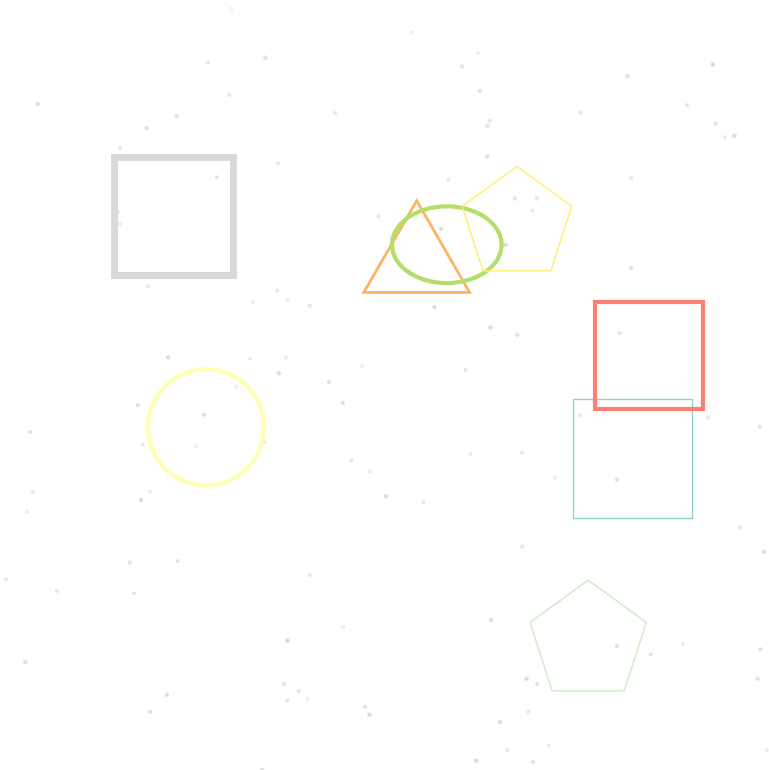[{"shape": "square", "thickness": 0.5, "radius": 0.38, "center": [0.821, 0.405]}, {"shape": "circle", "thickness": 1.5, "radius": 0.38, "center": [0.267, 0.445]}, {"shape": "square", "thickness": 1.5, "radius": 0.35, "center": [0.843, 0.538]}, {"shape": "triangle", "thickness": 1, "radius": 0.4, "center": [0.541, 0.66]}, {"shape": "oval", "thickness": 1.5, "radius": 0.36, "center": [0.58, 0.682]}, {"shape": "square", "thickness": 2.5, "radius": 0.38, "center": [0.225, 0.72]}, {"shape": "pentagon", "thickness": 0.5, "radius": 0.4, "center": [0.764, 0.167]}, {"shape": "pentagon", "thickness": 0.5, "radius": 0.37, "center": [0.671, 0.709]}]